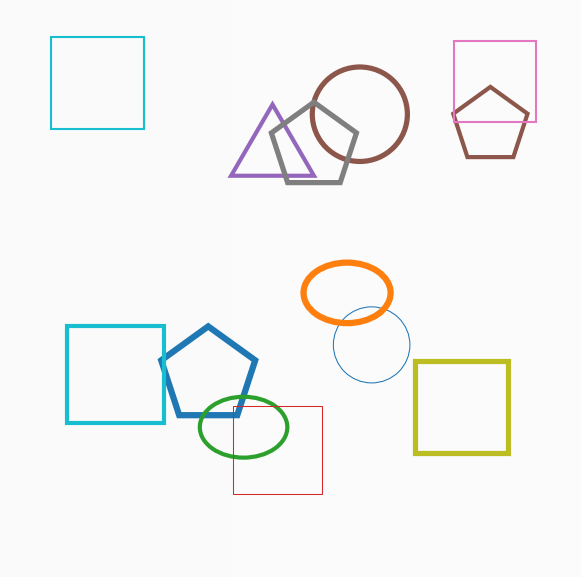[{"shape": "pentagon", "thickness": 3, "radius": 0.43, "center": [0.358, 0.349]}, {"shape": "circle", "thickness": 0.5, "radius": 0.33, "center": [0.639, 0.402]}, {"shape": "oval", "thickness": 3, "radius": 0.37, "center": [0.597, 0.492]}, {"shape": "oval", "thickness": 2, "radius": 0.38, "center": [0.419, 0.259]}, {"shape": "square", "thickness": 0.5, "radius": 0.38, "center": [0.477, 0.219]}, {"shape": "triangle", "thickness": 2, "radius": 0.41, "center": [0.469, 0.736]}, {"shape": "circle", "thickness": 2.5, "radius": 0.41, "center": [0.619, 0.801]}, {"shape": "pentagon", "thickness": 2, "radius": 0.34, "center": [0.844, 0.781]}, {"shape": "square", "thickness": 1, "radius": 0.35, "center": [0.852, 0.858]}, {"shape": "pentagon", "thickness": 2.5, "radius": 0.38, "center": [0.54, 0.745]}, {"shape": "square", "thickness": 2.5, "radius": 0.4, "center": [0.794, 0.295]}, {"shape": "square", "thickness": 1, "radius": 0.4, "center": [0.167, 0.856]}, {"shape": "square", "thickness": 2, "radius": 0.42, "center": [0.198, 0.351]}]